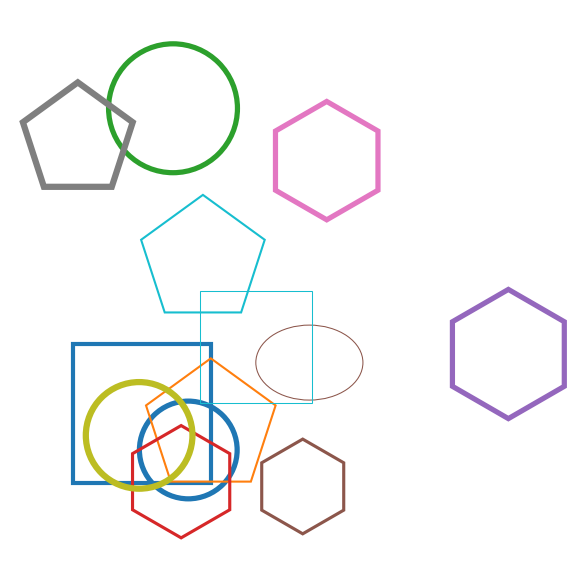[{"shape": "square", "thickness": 2, "radius": 0.6, "center": [0.246, 0.283]}, {"shape": "circle", "thickness": 2.5, "radius": 0.42, "center": [0.326, 0.22]}, {"shape": "pentagon", "thickness": 1, "radius": 0.59, "center": [0.365, 0.261]}, {"shape": "circle", "thickness": 2.5, "radius": 0.56, "center": [0.3, 0.812]}, {"shape": "hexagon", "thickness": 1.5, "radius": 0.49, "center": [0.314, 0.165]}, {"shape": "hexagon", "thickness": 2.5, "radius": 0.56, "center": [0.88, 0.386]}, {"shape": "oval", "thickness": 0.5, "radius": 0.46, "center": [0.536, 0.371]}, {"shape": "hexagon", "thickness": 1.5, "radius": 0.41, "center": [0.524, 0.157]}, {"shape": "hexagon", "thickness": 2.5, "radius": 0.51, "center": [0.566, 0.721]}, {"shape": "pentagon", "thickness": 3, "radius": 0.5, "center": [0.135, 0.757]}, {"shape": "circle", "thickness": 3, "radius": 0.46, "center": [0.241, 0.245]}, {"shape": "pentagon", "thickness": 1, "radius": 0.56, "center": [0.351, 0.549]}, {"shape": "square", "thickness": 0.5, "radius": 0.49, "center": [0.444, 0.399]}]